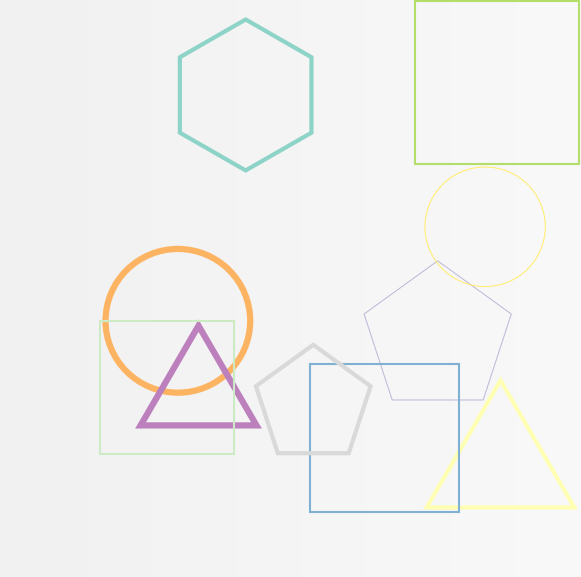[{"shape": "hexagon", "thickness": 2, "radius": 0.65, "center": [0.423, 0.835]}, {"shape": "triangle", "thickness": 2, "radius": 0.73, "center": [0.861, 0.194]}, {"shape": "pentagon", "thickness": 0.5, "radius": 0.67, "center": [0.753, 0.414]}, {"shape": "square", "thickness": 1, "radius": 0.64, "center": [0.661, 0.241]}, {"shape": "circle", "thickness": 3, "radius": 0.62, "center": [0.306, 0.444]}, {"shape": "square", "thickness": 1, "radius": 0.71, "center": [0.856, 0.856]}, {"shape": "pentagon", "thickness": 2, "radius": 0.52, "center": [0.539, 0.298]}, {"shape": "triangle", "thickness": 3, "radius": 0.58, "center": [0.342, 0.32]}, {"shape": "square", "thickness": 1, "radius": 0.58, "center": [0.287, 0.328]}, {"shape": "circle", "thickness": 0.5, "radius": 0.52, "center": [0.835, 0.606]}]